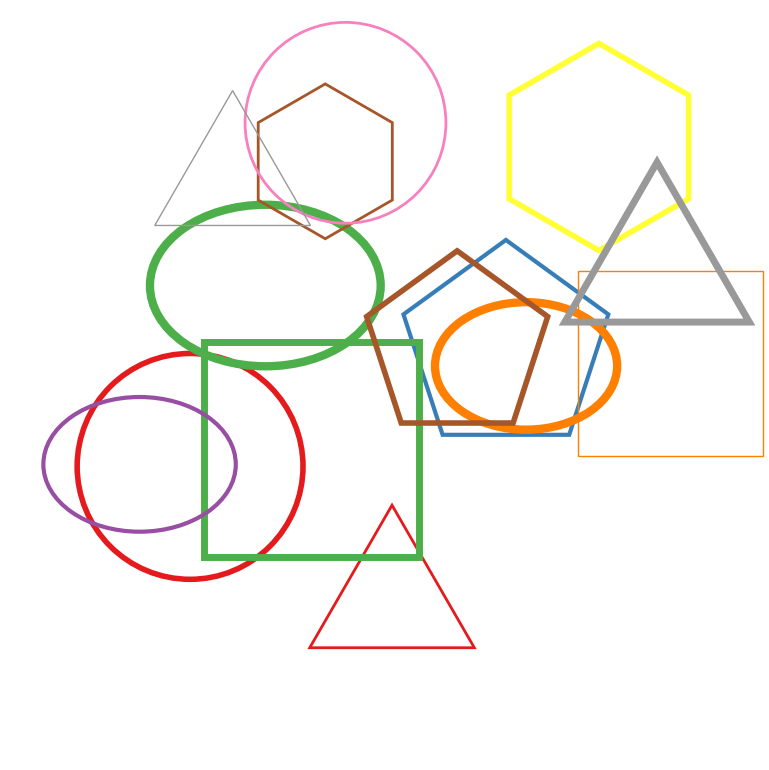[{"shape": "circle", "thickness": 2, "radius": 0.73, "center": [0.247, 0.394]}, {"shape": "triangle", "thickness": 1, "radius": 0.62, "center": [0.509, 0.22]}, {"shape": "pentagon", "thickness": 1.5, "radius": 0.7, "center": [0.657, 0.548]}, {"shape": "oval", "thickness": 3, "radius": 0.75, "center": [0.345, 0.629]}, {"shape": "square", "thickness": 2.5, "radius": 0.7, "center": [0.405, 0.416]}, {"shape": "oval", "thickness": 1.5, "radius": 0.62, "center": [0.181, 0.397]}, {"shape": "oval", "thickness": 3, "radius": 0.59, "center": [0.683, 0.525]}, {"shape": "square", "thickness": 0.5, "radius": 0.6, "center": [0.87, 0.527]}, {"shape": "hexagon", "thickness": 2, "radius": 0.67, "center": [0.778, 0.809]}, {"shape": "hexagon", "thickness": 1, "radius": 0.5, "center": [0.422, 0.79]}, {"shape": "pentagon", "thickness": 2, "radius": 0.62, "center": [0.594, 0.551]}, {"shape": "circle", "thickness": 1, "radius": 0.65, "center": [0.449, 0.841]}, {"shape": "triangle", "thickness": 0.5, "radius": 0.58, "center": [0.302, 0.766]}, {"shape": "triangle", "thickness": 2.5, "radius": 0.69, "center": [0.853, 0.651]}]